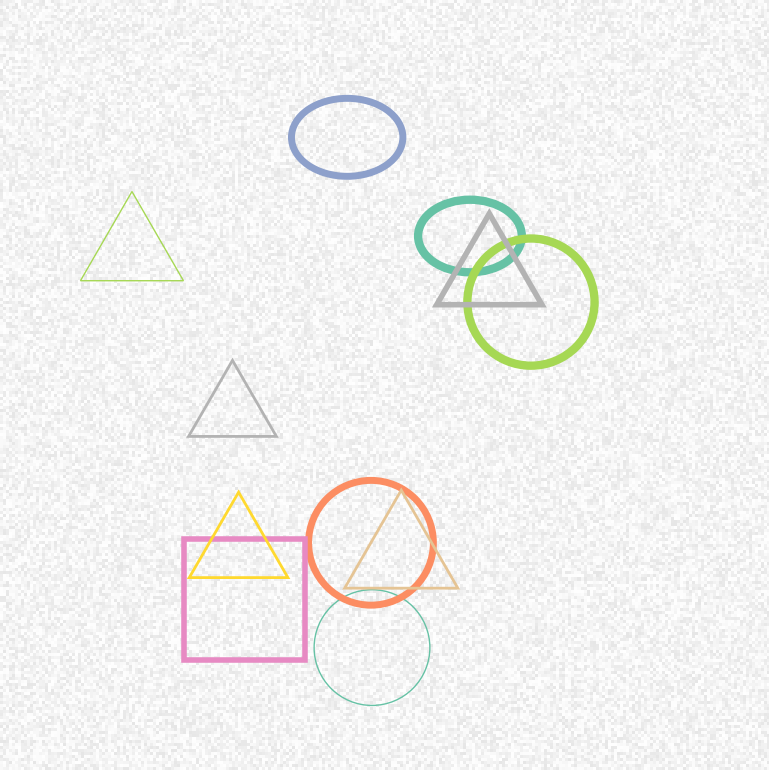[{"shape": "oval", "thickness": 3, "radius": 0.34, "center": [0.61, 0.693]}, {"shape": "circle", "thickness": 0.5, "radius": 0.38, "center": [0.483, 0.159]}, {"shape": "circle", "thickness": 2.5, "radius": 0.41, "center": [0.482, 0.295]}, {"shape": "oval", "thickness": 2.5, "radius": 0.36, "center": [0.451, 0.822]}, {"shape": "square", "thickness": 2, "radius": 0.39, "center": [0.318, 0.221]}, {"shape": "triangle", "thickness": 0.5, "radius": 0.39, "center": [0.171, 0.674]}, {"shape": "circle", "thickness": 3, "radius": 0.41, "center": [0.69, 0.608]}, {"shape": "triangle", "thickness": 1, "radius": 0.37, "center": [0.31, 0.287]}, {"shape": "triangle", "thickness": 1, "radius": 0.42, "center": [0.521, 0.279]}, {"shape": "triangle", "thickness": 1, "radius": 0.33, "center": [0.302, 0.466]}, {"shape": "triangle", "thickness": 2, "radius": 0.39, "center": [0.635, 0.644]}]